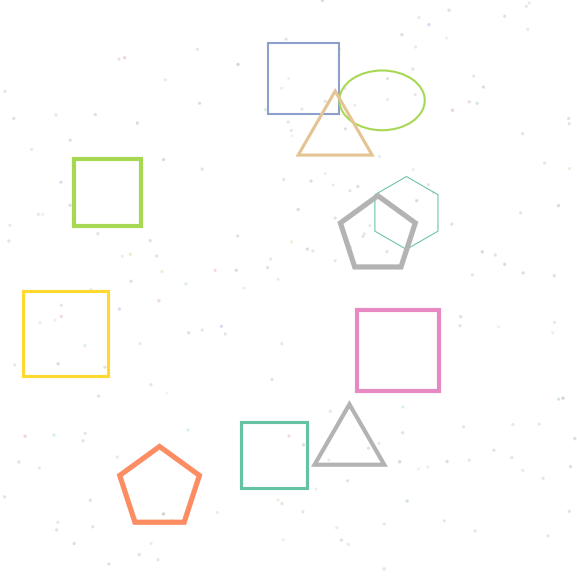[{"shape": "hexagon", "thickness": 0.5, "radius": 0.32, "center": [0.704, 0.63]}, {"shape": "square", "thickness": 1.5, "radius": 0.29, "center": [0.474, 0.211]}, {"shape": "pentagon", "thickness": 2.5, "radius": 0.36, "center": [0.276, 0.153]}, {"shape": "square", "thickness": 1, "radius": 0.31, "center": [0.525, 0.864]}, {"shape": "square", "thickness": 2, "radius": 0.35, "center": [0.689, 0.392]}, {"shape": "oval", "thickness": 1, "radius": 0.37, "center": [0.662, 0.825]}, {"shape": "square", "thickness": 2, "radius": 0.29, "center": [0.186, 0.666]}, {"shape": "square", "thickness": 1.5, "radius": 0.37, "center": [0.114, 0.421]}, {"shape": "triangle", "thickness": 1.5, "radius": 0.37, "center": [0.58, 0.768]}, {"shape": "triangle", "thickness": 2, "radius": 0.35, "center": [0.605, 0.229]}, {"shape": "pentagon", "thickness": 2.5, "radius": 0.34, "center": [0.654, 0.592]}]